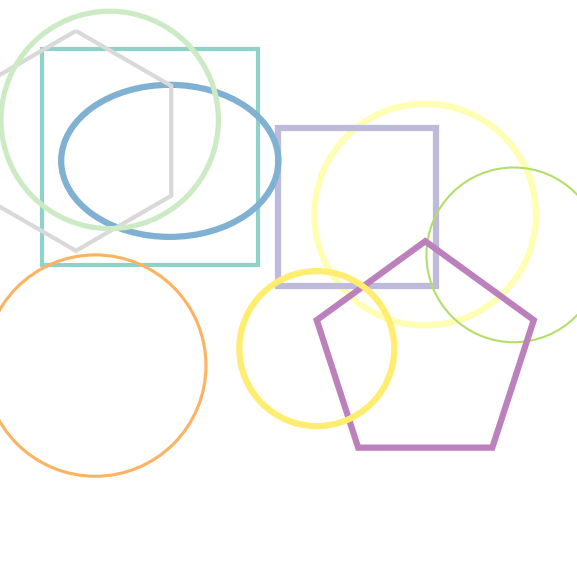[{"shape": "square", "thickness": 2, "radius": 0.93, "center": [0.259, 0.727]}, {"shape": "circle", "thickness": 3, "radius": 0.96, "center": [0.736, 0.628]}, {"shape": "square", "thickness": 3, "radius": 0.68, "center": [0.618, 0.641]}, {"shape": "oval", "thickness": 3, "radius": 0.94, "center": [0.294, 0.721]}, {"shape": "circle", "thickness": 1.5, "radius": 0.96, "center": [0.165, 0.366]}, {"shape": "circle", "thickness": 1, "radius": 0.76, "center": [0.89, 0.558]}, {"shape": "hexagon", "thickness": 2, "radius": 0.95, "center": [0.132, 0.755]}, {"shape": "pentagon", "thickness": 3, "radius": 0.99, "center": [0.736, 0.384]}, {"shape": "circle", "thickness": 2.5, "radius": 0.94, "center": [0.19, 0.792]}, {"shape": "circle", "thickness": 3, "radius": 0.67, "center": [0.549, 0.395]}]